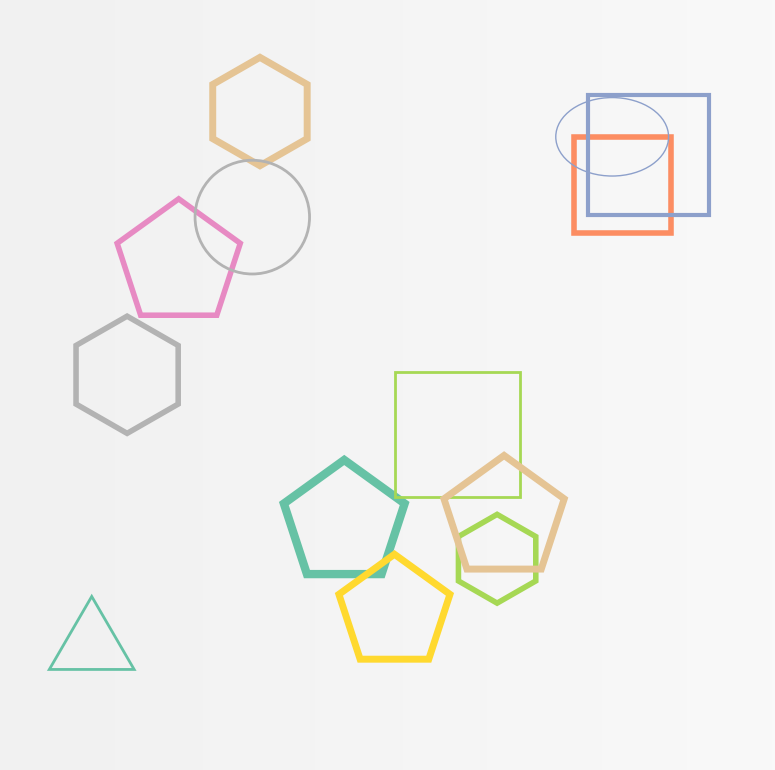[{"shape": "triangle", "thickness": 1, "radius": 0.32, "center": [0.118, 0.162]}, {"shape": "pentagon", "thickness": 3, "radius": 0.41, "center": [0.444, 0.321]}, {"shape": "square", "thickness": 2, "radius": 0.31, "center": [0.804, 0.759]}, {"shape": "oval", "thickness": 0.5, "radius": 0.36, "center": [0.79, 0.822]}, {"shape": "square", "thickness": 1.5, "radius": 0.39, "center": [0.837, 0.799]}, {"shape": "pentagon", "thickness": 2, "radius": 0.42, "center": [0.231, 0.658]}, {"shape": "square", "thickness": 1, "radius": 0.41, "center": [0.59, 0.436]}, {"shape": "hexagon", "thickness": 2, "radius": 0.29, "center": [0.641, 0.274]}, {"shape": "pentagon", "thickness": 2.5, "radius": 0.38, "center": [0.509, 0.205]}, {"shape": "hexagon", "thickness": 2.5, "radius": 0.35, "center": [0.335, 0.855]}, {"shape": "pentagon", "thickness": 2.5, "radius": 0.41, "center": [0.65, 0.327]}, {"shape": "circle", "thickness": 1, "radius": 0.37, "center": [0.326, 0.718]}, {"shape": "hexagon", "thickness": 2, "radius": 0.38, "center": [0.164, 0.513]}]